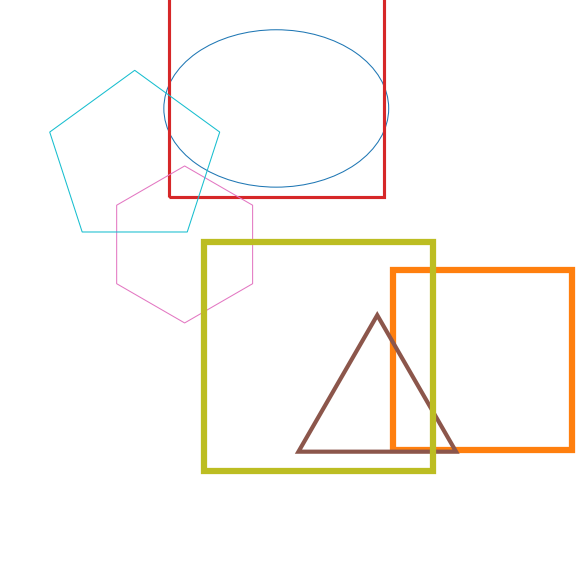[{"shape": "oval", "thickness": 0.5, "radius": 0.97, "center": [0.478, 0.811]}, {"shape": "square", "thickness": 3, "radius": 0.78, "center": [0.836, 0.376]}, {"shape": "square", "thickness": 1.5, "radius": 0.93, "center": [0.478, 0.845]}, {"shape": "triangle", "thickness": 2, "radius": 0.79, "center": [0.653, 0.296]}, {"shape": "hexagon", "thickness": 0.5, "radius": 0.68, "center": [0.32, 0.576]}, {"shape": "square", "thickness": 3, "radius": 0.99, "center": [0.551, 0.382]}, {"shape": "pentagon", "thickness": 0.5, "radius": 0.77, "center": [0.233, 0.723]}]